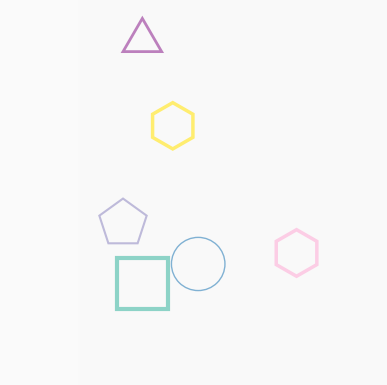[{"shape": "square", "thickness": 3, "radius": 0.33, "center": [0.368, 0.263]}, {"shape": "pentagon", "thickness": 1.5, "radius": 0.32, "center": [0.317, 0.42]}, {"shape": "circle", "thickness": 1, "radius": 0.35, "center": [0.511, 0.314]}, {"shape": "hexagon", "thickness": 2.5, "radius": 0.3, "center": [0.765, 0.343]}, {"shape": "triangle", "thickness": 2, "radius": 0.29, "center": [0.367, 0.895]}, {"shape": "hexagon", "thickness": 2.5, "radius": 0.3, "center": [0.446, 0.673]}]